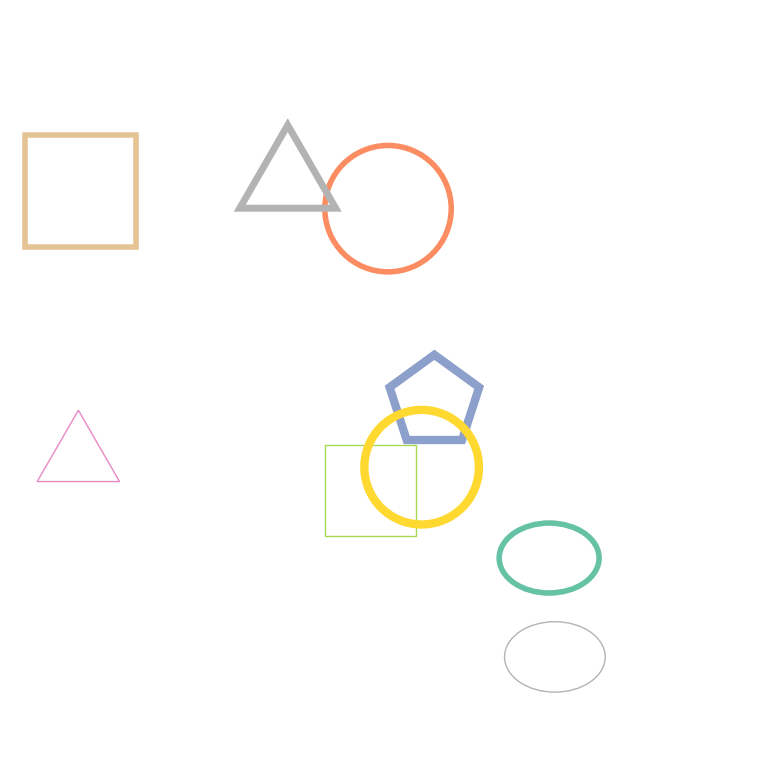[{"shape": "oval", "thickness": 2, "radius": 0.32, "center": [0.713, 0.275]}, {"shape": "circle", "thickness": 2, "radius": 0.41, "center": [0.504, 0.729]}, {"shape": "pentagon", "thickness": 3, "radius": 0.31, "center": [0.564, 0.478]}, {"shape": "triangle", "thickness": 0.5, "radius": 0.31, "center": [0.102, 0.405]}, {"shape": "square", "thickness": 0.5, "radius": 0.3, "center": [0.481, 0.363]}, {"shape": "circle", "thickness": 3, "radius": 0.37, "center": [0.548, 0.393]}, {"shape": "square", "thickness": 2, "radius": 0.36, "center": [0.105, 0.752]}, {"shape": "oval", "thickness": 0.5, "radius": 0.33, "center": [0.721, 0.147]}, {"shape": "triangle", "thickness": 2.5, "radius": 0.36, "center": [0.374, 0.766]}]